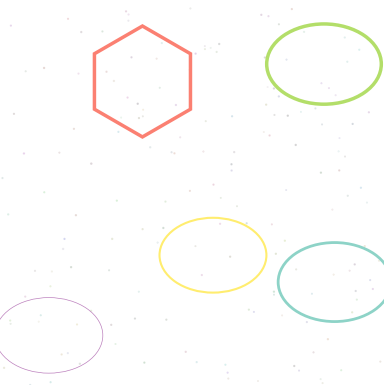[{"shape": "oval", "thickness": 2, "radius": 0.73, "center": [0.869, 0.267]}, {"shape": "hexagon", "thickness": 2.5, "radius": 0.72, "center": [0.37, 0.788]}, {"shape": "oval", "thickness": 2.5, "radius": 0.74, "center": [0.842, 0.834]}, {"shape": "oval", "thickness": 0.5, "radius": 0.7, "center": [0.127, 0.129]}, {"shape": "oval", "thickness": 1.5, "radius": 0.69, "center": [0.553, 0.337]}]